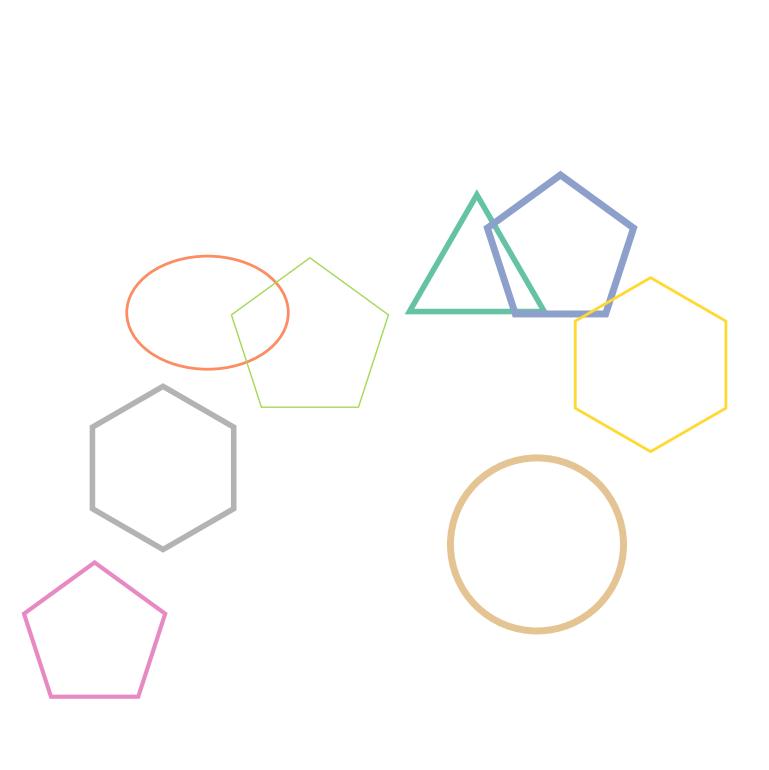[{"shape": "triangle", "thickness": 2, "radius": 0.51, "center": [0.619, 0.646]}, {"shape": "oval", "thickness": 1, "radius": 0.52, "center": [0.269, 0.594]}, {"shape": "pentagon", "thickness": 2.5, "radius": 0.5, "center": [0.728, 0.673]}, {"shape": "pentagon", "thickness": 1.5, "radius": 0.48, "center": [0.123, 0.173]}, {"shape": "pentagon", "thickness": 0.5, "radius": 0.54, "center": [0.403, 0.558]}, {"shape": "hexagon", "thickness": 1, "radius": 0.56, "center": [0.845, 0.526]}, {"shape": "circle", "thickness": 2.5, "radius": 0.56, "center": [0.697, 0.293]}, {"shape": "hexagon", "thickness": 2, "radius": 0.53, "center": [0.212, 0.392]}]